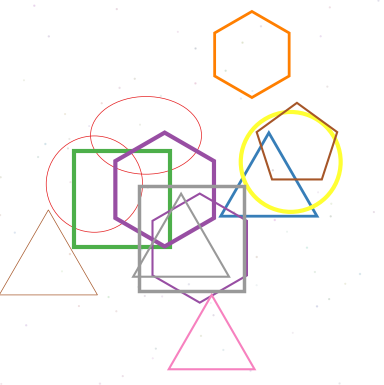[{"shape": "circle", "thickness": 0.5, "radius": 0.63, "center": [0.245, 0.522]}, {"shape": "oval", "thickness": 0.5, "radius": 0.72, "center": [0.379, 0.648]}, {"shape": "triangle", "thickness": 2, "radius": 0.72, "center": [0.698, 0.511]}, {"shape": "square", "thickness": 3, "radius": 0.62, "center": [0.317, 0.484]}, {"shape": "hexagon", "thickness": 3, "radius": 0.74, "center": [0.428, 0.508]}, {"shape": "hexagon", "thickness": 1.5, "radius": 0.71, "center": [0.519, 0.356]}, {"shape": "hexagon", "thickness": 2, "radius": 0.56, "center": [0.654, 0.858]}, {"shape": "circle", "thickness": 3, "radius": 0.65, "center": [0.755, 0.579]}, {"shape": "triangle", "thickness": 0.5, "radius": 0.74, "center": [0.126, 0.308]}, {"shape": "pentagon", "thickness": 1.5, "radius": 0.55, "center": [0.771, 0.623]}, {"shape": "triangle", "thickness": 1.5, "radius": 0.64, "center": [0.55, 0.105]}, {"shape": "triangle", "thickness": 1.5, "radius": 0.72, "center": [0.47, 0.353]}, {"shape": "square", "thickness": 2.5, "radius": 0.68, "center": [0.498, 0.381]}]